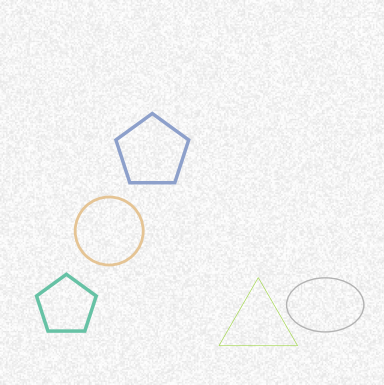[{"shape": "pentagon", "thickness": 2.5, "radius": 0.41, "center": [0.172, 0.206]}, {"shape": "pentagon", "thickness": 2.5, "radius": 0.5, "center": [0.396, 0.606]}, {"shape": "triangle", "thickness": 0.5, "radius": 0.59, "center": [0.671, 0.161]}, {"shape": "circle", "thickness": 2, "radius": 0.44, "center": [0.284, 0.4]}, {"shape": "oval", "thickness": 1, "radius": 0.5, "center": [0.845, 0.208]}]